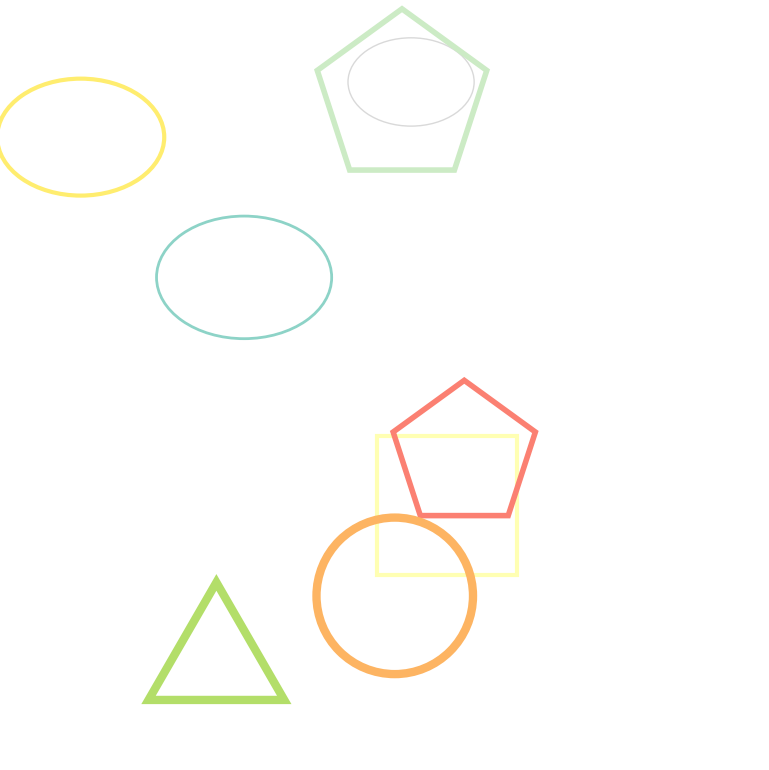[{"shape": "oval", "thickness": 1, "radius": 0.57, "center": [0.317, 0.64]}, {"shape": "square", "thickness": 1.5, "radius": 0.45, "center": [0.58, 0.344]}, {"shape": "pentagon", "thickness": 2, "radius": 0.49, "center": [0.603, 0.409]}, {"shape": "circle", "thickness": 3, "radius": 0.51, "center": [0.513, 0.226]}, {"shape": "triangle", "thickness": 3, "radius": 0.51, "center": [0.281, 0.142]}, {"shape": "oval", "thickness": 0.5, "radius": 0.41, "center": [0.534, 0.894]}, {"shape": "pentagon", "thickness": 2, "radius": 0.58, "center": [0.522, 0.873]}, {"shape": "oval", "thickness": 1.5, "radius": 0.54, "center": [0.105, 0.822]}]